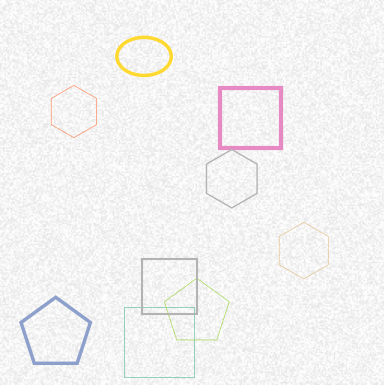[{"shape": "square", "thickness": 0.5, "radius": 0.46, "center": [0.413, 0.112]}, {"shape": "hexagon", "thickness": 0.5, "radius": 0.34, "center": [0.192, 0.71]}, {"shape": "pentagon", "thickness": 2.5, "radius": 0.47, "center": [0.145, 0.133]}, {"shape": "square", "thickness": 3, "radius": 0.4, "center": [0.651, 0.694]}, {"shape": "pentagon", "thickness": 0.5, "radius": 0.44, "center": [0.511, 0.189]}, {"shape": "oval", "thickness": 2.5, "radius": 0.35, "center": [0.374, 0.853]}, {"shape": "hexagon", "thickness": 0.5, "radius": 0.37, "center": [0.789, 0.349]}, {"shape": "hexagon", "thickness": 1, "radius": 0.38, "center": [0.602, 0.536]}, {"shape": "square", "thickness": 1.5, "radius": 0.36, "center": [0.44, 0.256]}]